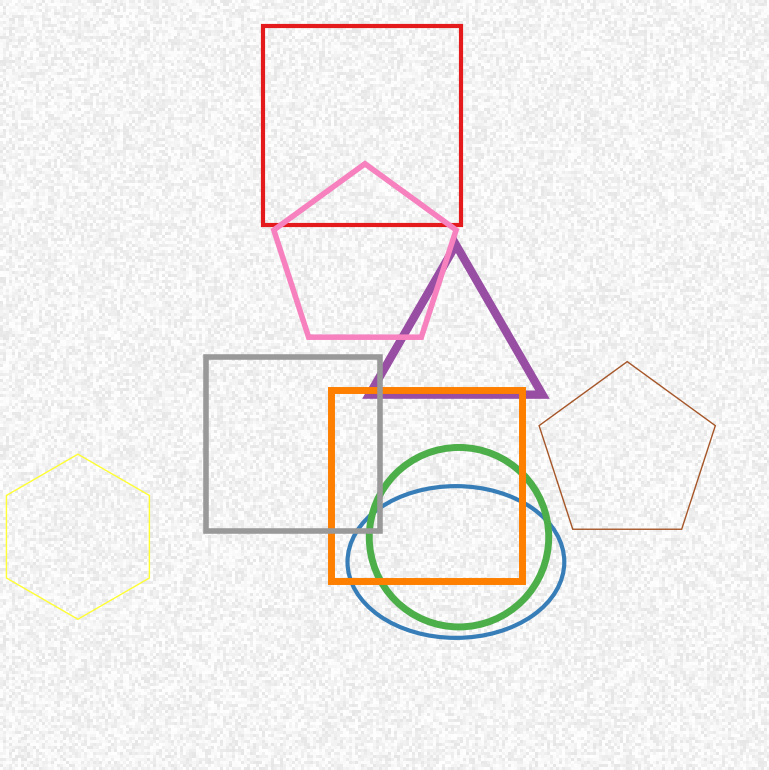[{"shape": "square", "thickness": 1.5, "radius": 0.64, "center": [0.47, 0.837]}, {"shape": "oval", "thickness": 1.5, "radius": 0.7, "center": [0.592, 0.27]}, {"shape": "circle", "thickness": 2.5, "radius": 0.58, "center": [0.596, 0.302]}, {"shape": "triangle", "thickness": 3, "radius": 0.65, "center": [0.592, 0.552]}, {"shape": "square", "thickness": 2.5, "radius": 0.62, "center": [0.554, 0.369]}, {"shape": "hexagon", "thickness": 0.5, "radius": 0.54, "center": [0.101, 0.303]}, {"shape": "pentagon", "thickness": 0.5, "radius": 0.6, "center": [0.815, 0.41]}, {"shape": "pentagon", "thickness": 2, "radius": 0.62, "center": [0.474, 0.663]}, {"shape": "square", "thickness": 2, "radius": 0.56, "center": [0.381, 0.423]}]